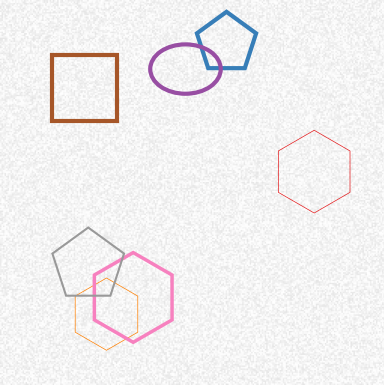[{"shape": "hexagon", "thickness": 0.5, "radius": 0.54, "center": [0.816, 0.554]}, {"shape": "pentagon", "thickness": 3, "radius": 0.4, "center": [0.588, 0.888]}, {"shape": "oval", "thickness": 3, "radius": 0.46, "center": [0.482, 0.821]}, {"shape": "hexagon", "thickness": 0.5, "radius": 0.47, "center": [0.277, 0.184]}, {"shape": "square", "thickness": 3, "radius": 0.42, "center": [0.219, 0.772]}, {"shape": "hexagon", "thickness": 2.5, "radius": 0.58, "center": [0.346, 0.227]}, {"shape": "pentagon", "thickness": 1.5, "radius": 0.49, "center": [0.229, 0.311]}]